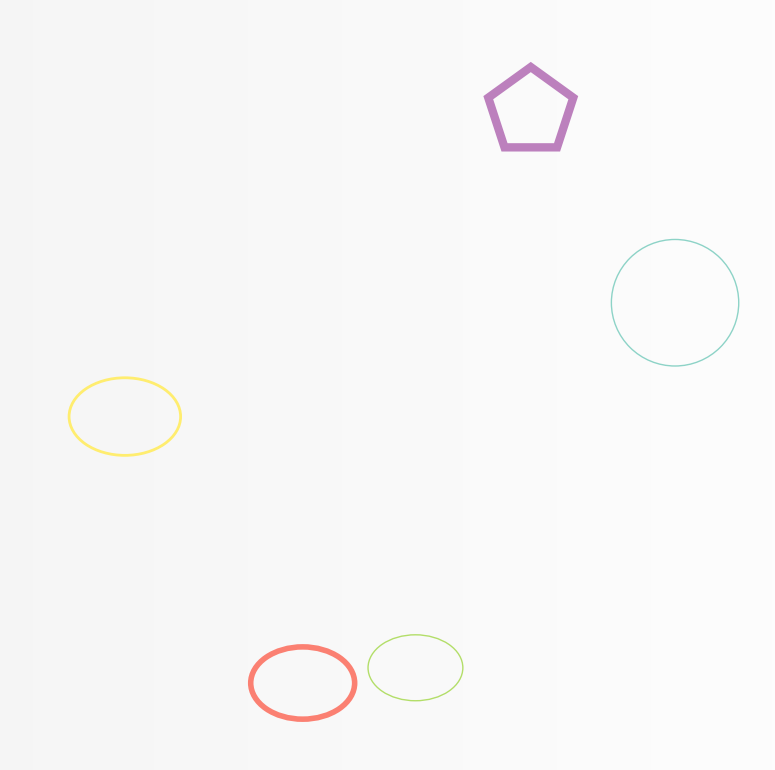[{"shape": "circle", "thickness": 0.5, "radius": 0.41, "center": [0.871, 0.607]}, {"shape": "oval", "thickness": 2, "radius": 0.34, "center": [0.391, 0.113]}, {"shape": "oval", "thickness": 0.5, "radius": 0.31, "center": [0.536, 0.133]}, {"shape": "pentagon", "thickness": 3, "radius": 0.29, "center": [0.685, 0.855]}, {"shape": "oval", "thickness": 1, "radius": 0.36, "center": [0.161, 0.459]}]